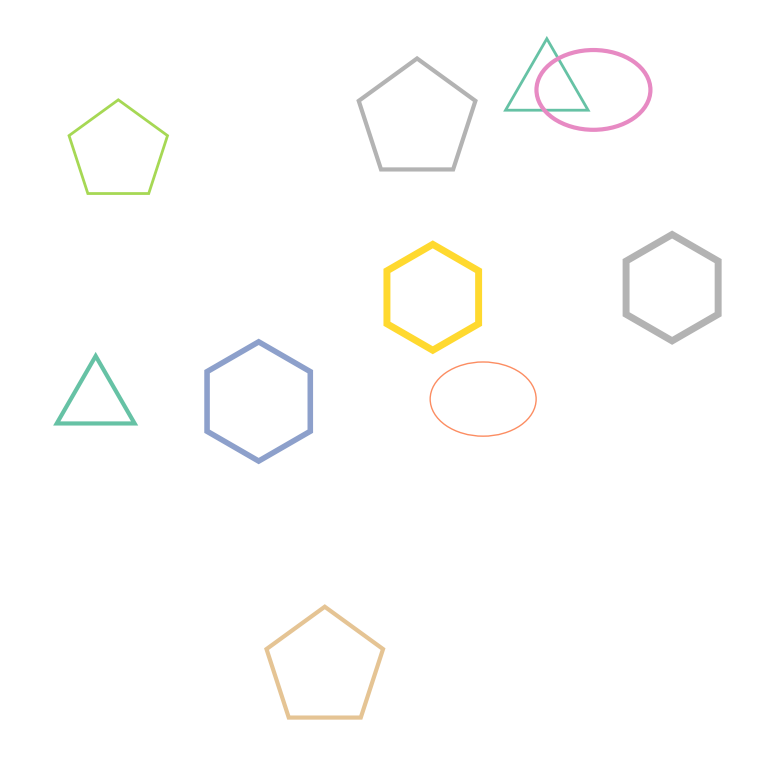[{"shape": "triangle", "thickness": 1, "radius": 0.31, "center": [0.71, 0.888]}, {"shape": "triangle", "thickness": 1.5, "radius": 0.29, "center": [0.124, 0.479]}, {"shape": "oval", "thickness": 0.5, "radius": 0.34, "center": [0.627, 0.482]}, {"shape": "hexagon", "thickness": 2, "radius": 0.39, "center": [0.336, 0.479]}, {"shape": "oval", "thickness": 1.5, "radius": 0.37, "center": [0.771, 0.883]}, {"shape": "pentagon", "thickness": 1, "radius": 0.34, "center": [0.154, 0.803]}, {"shape": "hexagon", "thickness": 2.5, "radius": 0.34, "center": [0.562, 0.614]}, {"shape": "pentagon", "thickness": 1.5, "radius": 0.4, "center": [0.422, 0.132]}, {"shape": "pentagon", "thickness": 1.5, "radius": 0.4, "center": [0.542, 0.844]}, {"shape": "hexagon", "thickness": 2.5, "radius": 0.35, "center": [0.873, 0.626]}]